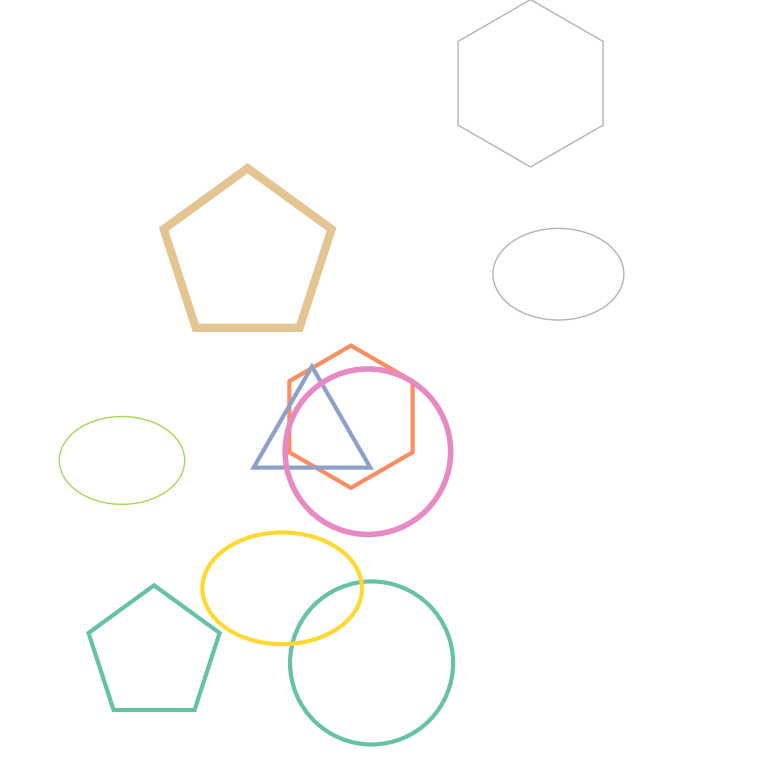[{"shape": "pentagon", "thickness": 1.5, "radius": 0.45, "center": [0.2, 0.15]}, {"shape": "circle", "thickness": 1.5, "radius": 0.53, "center": [0.483, 0.139]}, {"shape": "hexagon", "thickness": 1.5, "radius": 0.46, "center": [0.456, 0.459]}, {"shape": "triangle", "thickness": 1.5, "radius": 0.44, "center": [0.405, 0.436]}, {"shape": "circle", "thickness": 2, "radius": 0.54, "center": [0.478, 0.413]}, {"shape": "oval", "thickness": 0.5, "radius": 0.41, "center": [0.158, 0.402]}, {"shape": "oval", "thickness": 1.5, "radius": 0.52, "center": [0.367, 0.236]}, {"shape": "pentagon", "thickness": 3, "radius": 0.57, "center": [0.322, 0.667]}, {"shape": "hexagon", "thickness": 0.5, "radius": 0.54, "center": [0.689, 0.892]}, {"shape": "oval", "thickness": 0.5, "radius": 0.42, "center": [0.725, 0.644]}]